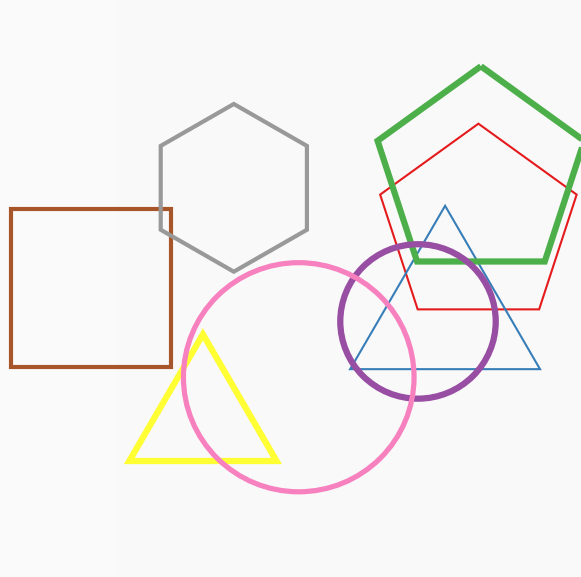[{"shape": "pentagon", "thickness": 1, "radius": 0.89, "center": [0.823, 0.607]}, {"shape": "triangle", "thickness": 1, "radius": 0.94, "center": [0.766, 0.454]}, {"shape": "pentagon", "thickness": 3, "radius": 0.93, "center": [0.827, 0.698]}, {"shape": "circle", "thickness": 3, "radius": 0.67, "center": [0.719, 0.443]}, {"shape": "triangle", "thickness": 3, "radius": 0.73, "center": [0.349, 0.274]}, {"shape": "square", "thickness": 2, "radius": 0.69, "center": [0.157, 0.5]}, {"shape": "circle", "thickness": 2.5, "radius": 0.99, "center": [0.514, 0.346]}, {"shape": "hexagon", "thickness": 2, "radius": 0.73, "center": [0.402, 0.674]}]